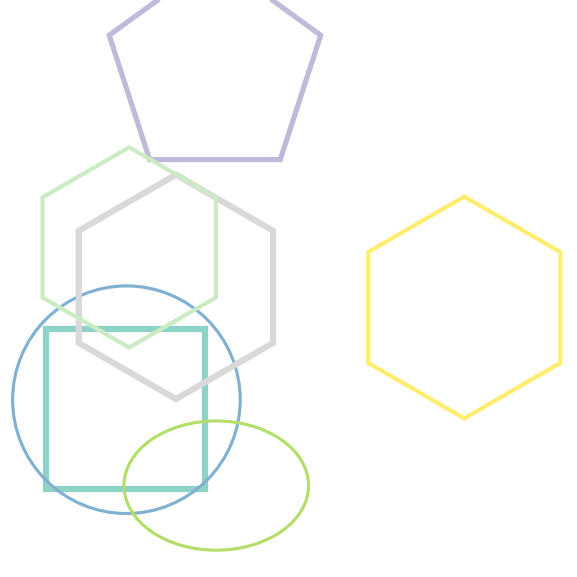[{"shape": "square", "thickness": 3, "radius": 0.69, "center": [0.217, 0.291]}, {"shape": "pentagon", "thickness": 2.5, "radius": 0.96, "center": [0.372, 0.879]}, {"shape": "circle", "thickness": 1.5, "radius": 0.99, "center": [0.219, 0.307]}, {"shape": "oval", "thickness": 1.5, "radius": 0.8, "center": [0.375, 0.158]}, {"shape": "hexagon", "thickness": 3, "radius": 0.97, "center": [0.305, 0.502]}, {"shape": "hexagon", "thickness": 2, "radius": 0.87, "center": [0.224, 0.571]}, {"shape": "hexagon", "thickness": 2, "radius": 0.96, "center": [0.804, 0.467]}]